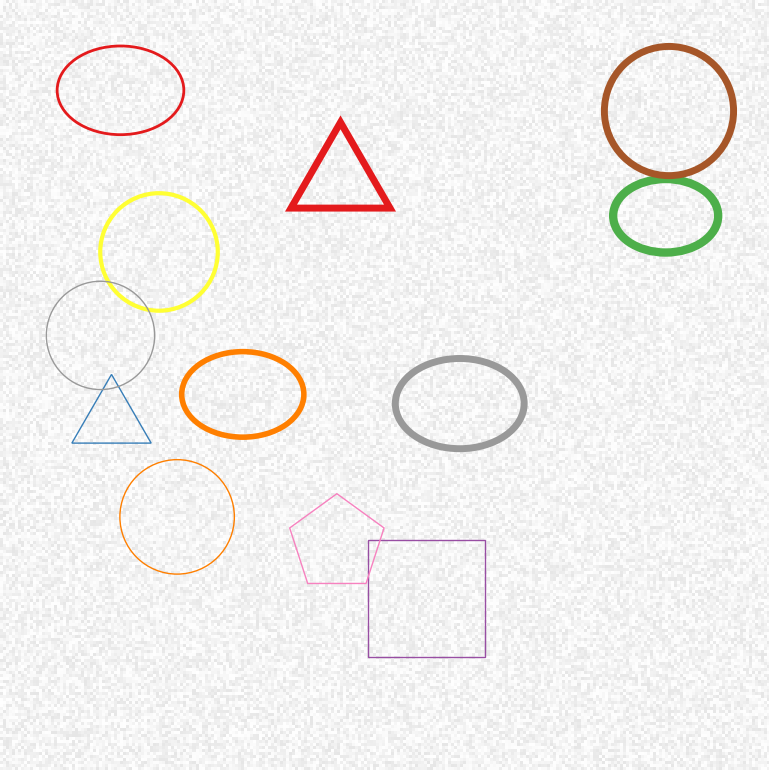[{"shape": "triangle", "thickness": 2.5, "radius": 0.37, "center": [0.442, 0.767]}, {"shape": "oval", "thickness": 1, "radius": 0.41, "center": [0.156, 0.883]}, {"shape": "triangle", "thickness": 0.5, "radius": 0.3, "center": [0.145, 0.454]}, {"shape": "oval", "thickness": 3, "radius": 0.34, "center": [0.865, 0.72]}, {"shape": "square", "thickness": 0.5, "radius": 0.38, "center": [0.554, 0.222]}, {"shape": "circle", "thickness": 0.5, "radius": 0.37, "center": [0.23, 0.329]}, {"shape": "oval", "thickness": 2, "radius": 0.4, "center": [0.315, 0.488]}, {"shape": "circle", "thickness": 1.5, "radius": 0.38, "center": [0.207, 0.673]}, {"shape": "circle", "thickness": 2.5, "radius": 0.42, "center": [0.869, 0.856]}, {"shape": "pentagon", "thickness": 0.5, "radius": 0.32, "center": [0.437, 0.294]}, {"shape": "circle", "thickness": 0.5, "radius": 0.35, "center": [0.131, 0.564]}, {"shape": "oval", "thickness": 2.5, "radius": 0.42, "center": [0.597, 0.476]}]